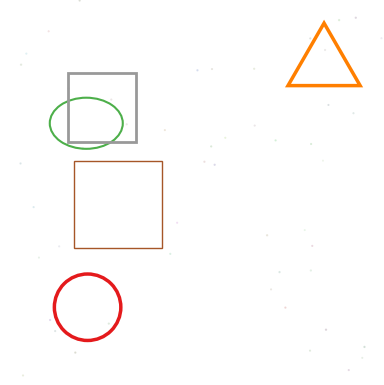[{"shape": "circle", "thickness": 2.5, "radius": 0.43, "center": [0.228, 0.202]}, {"shape": "oval", "thickness": 1.5, "radius": 0.47, "center": [0.224, 0.68]}, {"shape": "triangle", "thickness": 2.5, "radius": 0.54, "center": [0.842, 0.832]}, {"shape": "square", "thickness": 1, "radius": 0.57, "center": [0.305, 0.469]}, {"shape": "square", "thickness": 2, "radius": 0.44, "center": [0.265, 0.721]}]